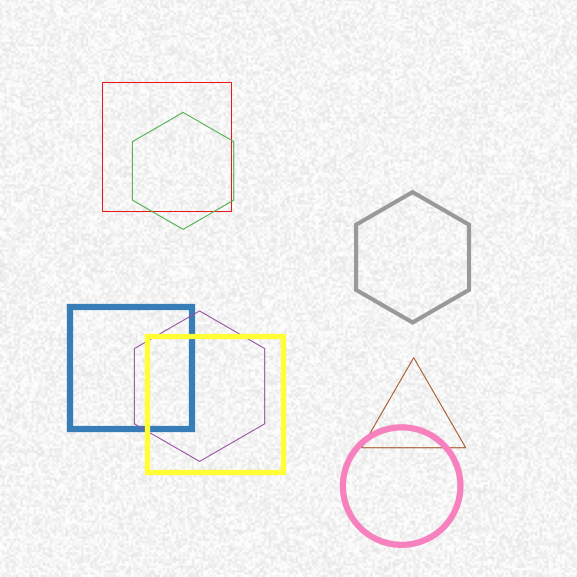[{"shape": "square", "thickness": 0.5, "radius": 0.56, "center": [0.288, 0.745]}, {"shape": "square", "thickness": 3, "radius": 0.53, "center": [0.228, 0.362]}, {"shape": "hexagon", "thickness": 0.5, "radius": 0.51, "center": [0.317, 0.703]}, {"shape": "hexagon", "thickness": 0.5, "radius": 0.65, "center": [0.346, 0.33]}, {"shape": "square", "thickness": 2.5, "radius": 0.59, "center": [0.372, 0.299]}, {"shape": "triangle", "thickness": 0.5, "radius": 0.52, "center": [0.716, 0.276]}, {"shape": "circle", "thickness": 3, "radius": 0.51, "center": [0.696, 0.157]}, {"shape": "hexagon", "thickness": 2, "radius": 0.56, "center": [0.714, 0.554]}]